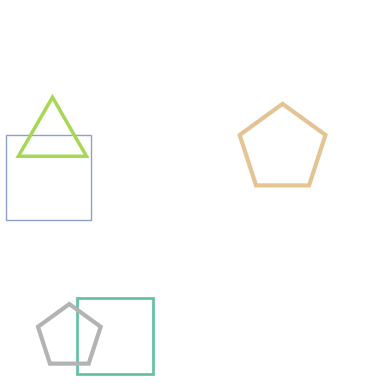[{"shape": "square", "thickness": 2, "radius": 0.49, "center": [0.3, 0.127]}, {"shape": "square", "thickness": 1, "radius": 0.55, "center": [0.126, 0.539]}, {"shape": "triangle", "thickness": 2.5, "radius": 0.51, "center": [0.136, 0.645]}, {"shape": "pentagon", "thickness": 3, "radius": 0.59, "center": [0.734, 0.613]}, {"shape": "pentagon", "thickness": 3, "radius": 0.43, "center": [0.18, 0.125]}]